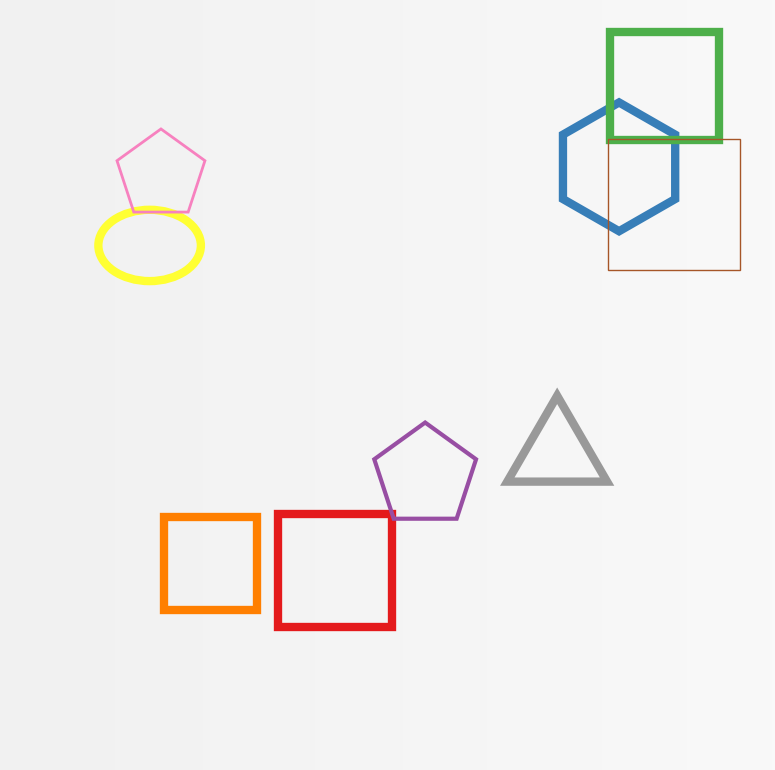[{"shape": "square", "thickness": 3, "radius": 0.37, "center": [0.432, 0.259]}, {"shape": "hexagon", "thickness": 3, "radius": 0.42, "center": [0.799, 0.783]}, {"shape": "square", "thickness": 3, "radius": 0.35, "center": [0.858, 0.888]}, {"shape": "pentagon", "thickness": 1.5, "radius": 0.35, "center": [0.549, 0.382]}, {"shape": "square", "thickness": 3, "radius": 0.3, "center": [0.271, 0.268]}, {"shape": "oval", "thickness": 3, "radius": 0.33, "center": [0.193, 0.681]}, {"shape": "square", "thickness": 0.5, "radius": 0.42, "center": [0.87, 0.734]}, {"shape": "pentagon", "thickness": 1, "radius": 0.3, "center": [0.208, 0.773]}, {"shape": "triangle", "thickness": 3, "radius": 0.37, "center": [0.719, 0.412]}]